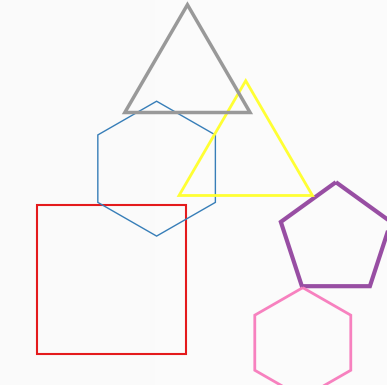[{"shape": "square", "thickness": 1.5, "radius": 0.97, "center": [0.287, 0.273]}, {"shape": "hexagon", "thickness": 1, "radius": 0.88, "center": [0.404, 0.562]}, {"shape": "pentagon", "thickness": 3, "radius": 0.75, "center": [0.867, 0.377]}, {"shape": "triangle", "thickness": 2, "radius": 0.99, "center": [0.634, 0.592]}, {"shape": "hexagon", "thickness": 2, "radius": 0.72, "center": [0.781, 0.11]}, {"shape": "triangle", "thickness": 2.5, "radius": 0.93, "center": [0.484, 0.801]}]